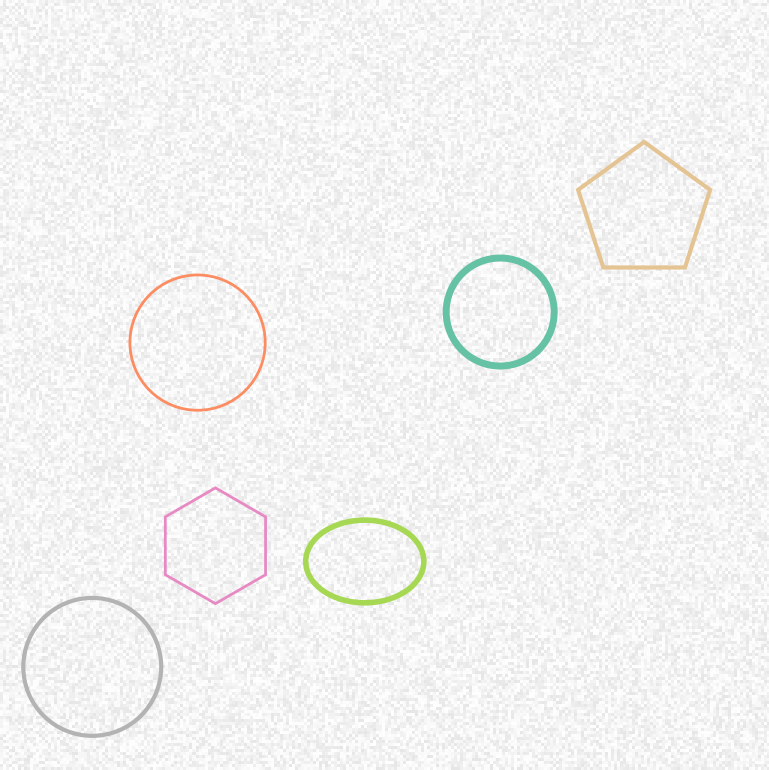[{"shape": "circle", "thickness": 2.5, "radius": 0.35, "center": [0.65, 0.595]}, {"shape": "circle", "thickness": 1, "radius": 0.44, "center": [0.257, 0.555]}, {"shape": "hexagon", "thickness": 1, "radius": 0.38, "center": [0.28, 0.291]}, {"shape": "oval", "thickness": 2, "radius": 0.38, "center": [0.474, 0.271]}, {"shape": "pentagon", "thickness": 1.5, "radius": 0.45, "center": [0.837, 0.726]}, {"shape": "circle", "thickness": 1.5, "radius": 0.45, "center": [0.12, 0.134]}]